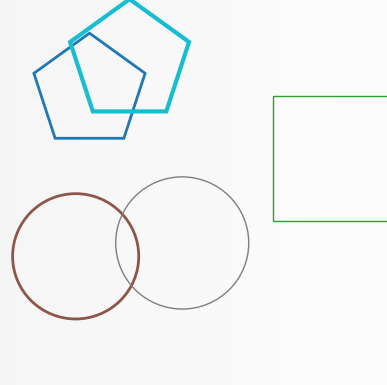[{"shape": "pentagon", "thickness": 2, "radius": 0.75, "center": [0.231, 0.763]}, {"shape": "square", "thickness": 1, "radius": 0.81, "center": [0.866, 0.588]}, {"shape": "circle", "thickness": 2, "radius": 0.81, "center": [0.195, 0.334]}, {"shape": "circle", "thickness": 1, "radius": 0.86, "center": [0.47, 0.369]}, {"shape": "pentagon", "thickness": 3, "radius": 0.81, "center": [0.334, 0.841]}]